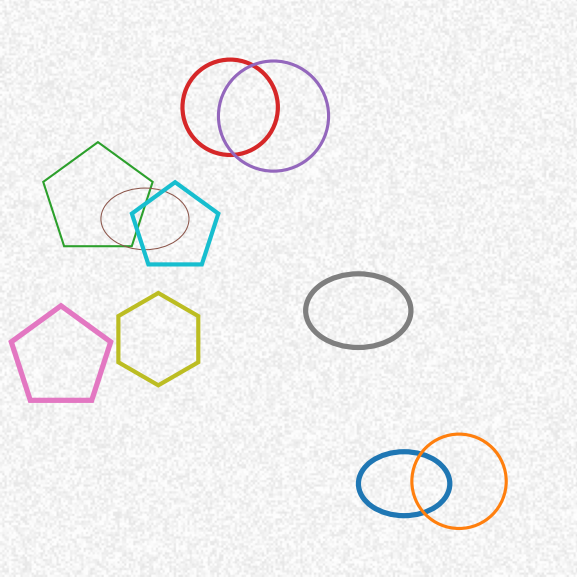[{"shape": "oval", "thickness": 2.5, "radius": 0.4, "center": [0.7, 0.162]}, {"shape": "circle", "thickness": 1.5, "radius": 0.41, "center": [0.795, 0.166]}, {"shape": "pentagon", "thickness": 1, "radius": 0.5, "center": [0.17, 0.653]}, {"shape": "circle", "thickness": 2, "radius": 0.41, "center": [0.399, 0.813]}, {"shape": "circle", "thickness": 1.5, "radius": 0.48, "center": [0.474, 0.798]}, {"shape": "oval", "thickness": 0.5, "radius": 0.38, "center": [0.251, 0.62]}, {"shape": "pentagon", "thickness": 2.5, "radius": 0.45, "center": [0.106, 0.379]}, {"shape": "oval", "thickness": 2.5, "radius": 0.46, "center": [0.62, 0.461]}, {"shape": "hexagon", "thickness": 2, "radius": 0.4, "center": [0.274, 0.412]}, {"shape": "pentagon", "thickness": 2, "radius": 0.39, "center": [0.303, 0.605]}]